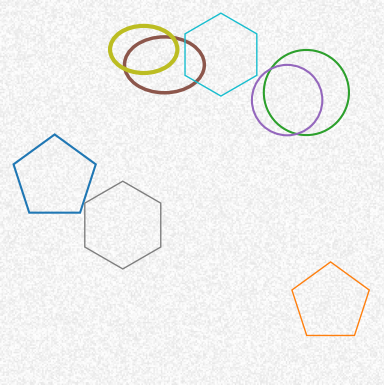[{"shape": "pentagon", "thickness": 1.5, "radius": 0.56, "center": [0.142, 0.538]}, {"shape": "pentagon", "thickness": 1, "radius": 0.53, "center": [0.859, 0.214]}, {"shape": "circle", "thickness": 1.5, "radius": 0.55, "center": [0.796, 0.76]}, {"shape": "circle", "thickness": 1.5, "radius": 0.46, "center": [0.746, 0.74]}, {"shape": "oval", "thickness": 2.5, "radius": 0.52, "center": [0.427, 0.832]}, {"shape": "hexagon", "thickness": 1, "radius": 0.57, "center": [0.319, 0.415]}, {"shape": "oval", "thickness": 3, "radius": 0.44, "center": [0.373, 0.872]}, {"shape": "hexagon", "thickness": 1, "radius": 0.54, "center": [0.574, 0.858]}]